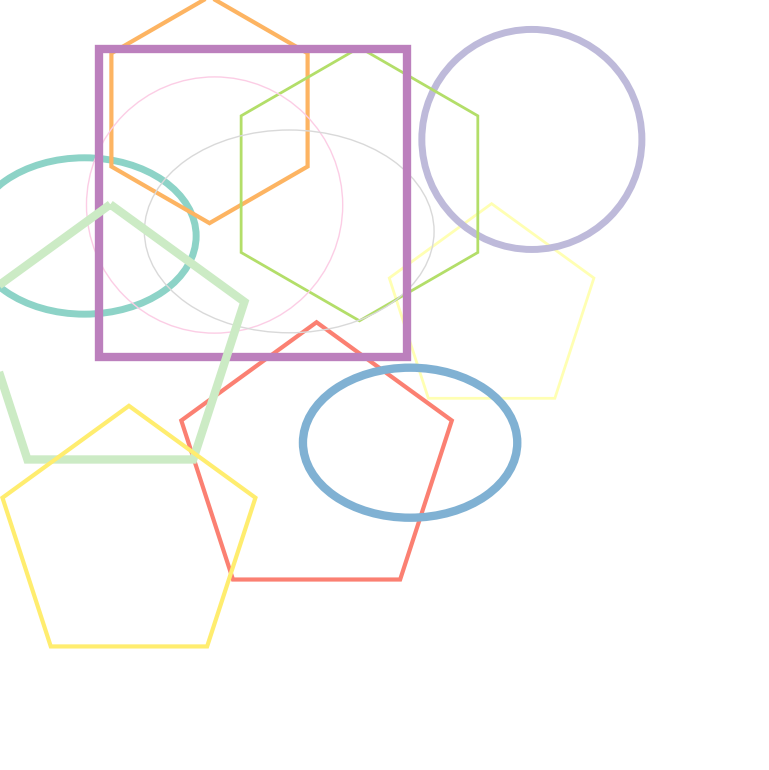[{"shape": "oval", "thickness": 2.5, "radius": 0.73, "center": [0.11, 0.694]}, {"shape": "pentagon", "thickness": 1, "radius": 0.7, "center": [0.638, 0.596]}, {"shape": "circle", "thickness": 2.5, "radius": 0.71, "center": [0.691, 0.819]}, {"shape": "pentagon", "thickness": 1.5, "radius": 0.92, "center": [0.411, 0.397]}, {"shape": "oval", "thickness": 3, "radius": 0.7, "center": [0.533, 0.425]}, {"shape": "hexagon", "thickness": 1.5, "radius": 0.74, "center": [0.272, 0.857]}, {"shape": "hexagon", "thickness": 1, "radius": 0.89, "center": [0.467, 0.761]}, {"shape": "circle", "thickness": 0.5, "radius": 0.83, "center": [0.279, 0.734]}, {"shape": "oval", "thickness": 0.5, "radius": 0.94, "center": [0.376, 0.699]}, {"shape": "square", "thickness": 3, "radius": 1.0, "center": [0.328, 0.736]}, {"shape": "pentagon", "thickness": 3, "radius": 0.92, "center": [0.143, 0.551]}, {"shape": "pentagon", "thickness": 1.5, "radius": 0.86, "center": [0.167, 0.3]}]